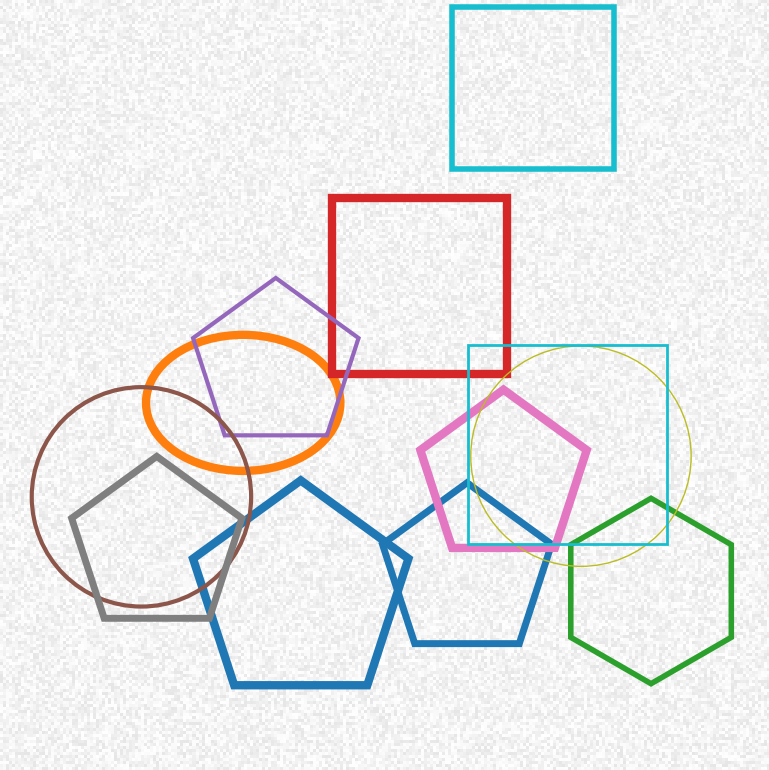[{"shape": "pentagon", "thickness": 2.5, "radius": 0.58, "center": [0.607, 0.258]}, {"shape": "pentagon", "thickness": 3, "radius": 0.74, "center": [0.391, 0.229]}, {"shape": "oval", "thickness": 3, "radius": 0.63, "center": [0.316, 0.477]}, {"shape": "hexagon", "thickness": 2, "radius": 0.6, "center": [0.846, 0.232]}, {"shape": "square", "thickness": 3, "radius": 0.57, "center": [0.545, 0.629]}, {"shape": "pentagon", "thickness": 1.5, "radius": 0.56, "center": [0.358, 0.526]}, {"shape": "circle", "thickness": 1.5, "radius": 0.71, "center": [0.184, 0.355]}, {"shape": "pentagon", "thickness": 3, "radius": 0.57, "center": [0.654, 0.38]}, {"shape": "pentagon", "thickness": 2.5, "radius": 0.58, "center": [0.204, 0.291]}, {"shape": "circle", "thickness": 0.5, "radius": 0.72, "center": [0.754, 0.408]}, {"shape": "square", "thickness": 1, "radius": 0.65, "center": [0.737, 0.423]}, {"shape": "square", "thickness": 2, "radius": 0.53, "center": [0.692, 0.886]}]